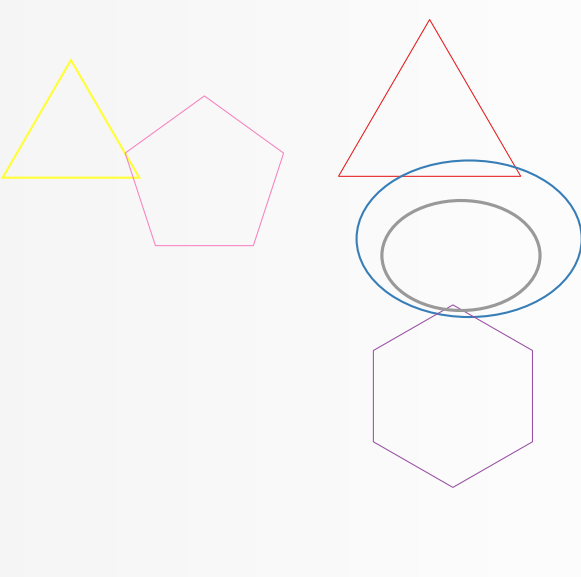[{"shape": "triangle", "thickness": 0.5, "radius": 0.91, "center": [0.739, 0.784]}, {"shape": "oval", "thickness": 1, "radius": 0.97, "center": [0.807, 0.586]}, {"shape": "hexagon", "thickness": 0.5, "radius": 0.79, "center": [0.779, 0.313]}, {"shape": "triangle", "thickness": 1, "radius": 0.68, "center": [0.122, 0.759]}, {"shape": "pentagon", "thickness": 0.5, "radius": 0.72, "center": [0.352, 0.69]}, {"shape": "oval", "thickness": 1.5, "radius": 0.68, "center": [0.793, 0.557]}]